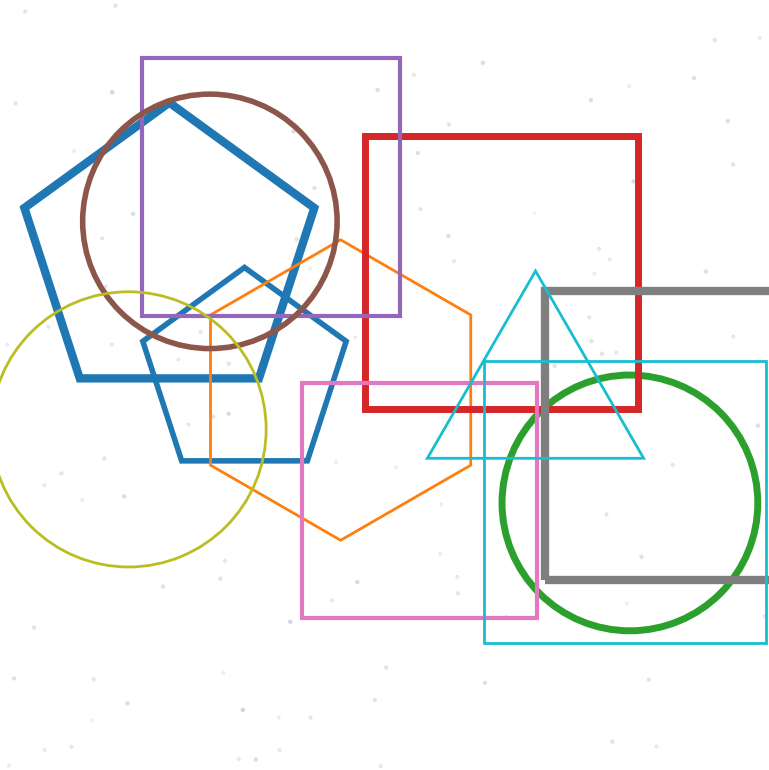[{"shape": "pentagon", "thickness": 3, "radius": 0.99, "center": [0.22, 0.669]}, {"shape": "pentagon", "thickness": 2, "radius": 0.69, "center": [0.318, 0.514]}, {"shape": "hexagon", "thickness": 1, "radius": 0.98, "center": [0.442, 0.493]}, {"shape": "circle", "thickness": 2.5, "radius": 0.83, "center": [0.818, 0.347]}, {"shape": "square", "thickness": 2.5, "radius": 0.89, "center": [0.651, 0.646]}, {"shape": "square", "thickness": 1.5, "radius": 0.84, "center": [0.352, 0.757]}, {"shape": "circle", "thickness": 2, "radius": 0.83, "center": [0.273, 0.713]}, {"shape": "square", "thickness": 1.5, "radius": 0.76, "center": [0.545, 0.35]}, {"shape": "square", "thickness": 3, "radius": 0.94, "center": [0.895, 0.434]}, {"shape": "circle", "thickness": 1, "radius": 0.89, "center": [0.167, 0.442]}, {"shape": "square", "thickness": 1, "radius": 0.91, "center": [0.812, 0.348]}, {"shape": "triangle", "thickness": 1, "radius": 0.81, "center": [0.695, 0.486]}]